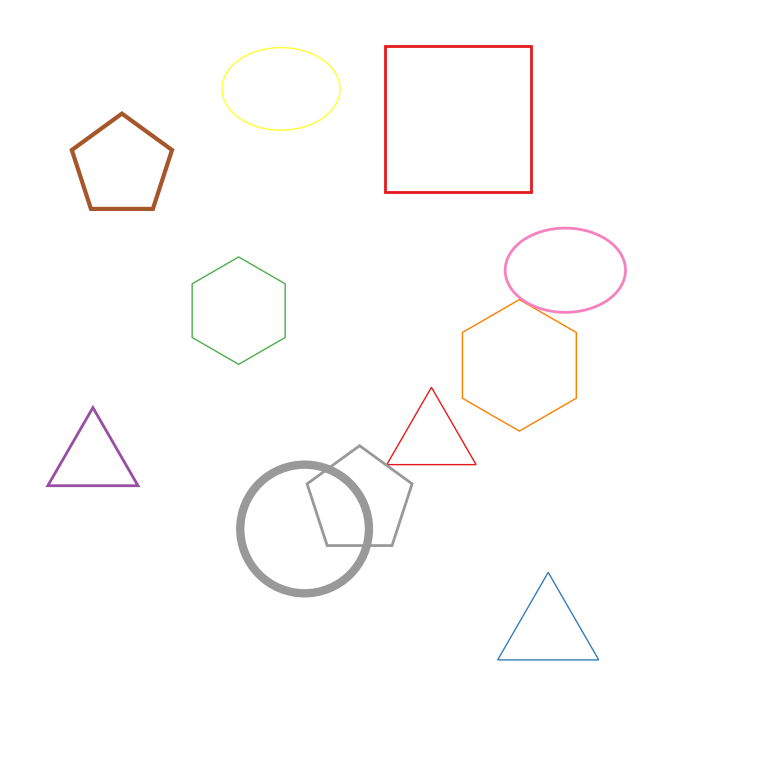[{"shape": "triangle", "thickness": 0.5, "radius": 0.33, "center": [0.56, 0.43]}, {"shape": "square", "thickness": 1, "radius": 0.47, "center": [0.595, 0.846]}, {"shape": "triangle", "thickness": 0.5, "radius": 0.38, "center": [0.712, 0.181]}, {"shape": "hexagon", "thickness": 0.5, "radius": 0.35, "center": [0.31, 0.597]}, {"shape": "triangle", "thickness": 1, "radius": 0.34, "center": [0.121, 0.403]}, {"shape": "hexagon", "thickness": 0.5, "radius": 0.43, "center": [0.674, 0.526]}, {"shape": "oval", "thickness": 0.5, "radius": 0.38, "center": [0.365, 0.885]}, {"shape": "pentagon", "thickness": 1.5, "radius": 0.34, "center": [0.158, 0.784]}, {"shape": "oval", "thickness": 1, "radius": 0.39, "center": [0.734, 0.649]}, {"shape": "pentagon", "thickness": 1, "radius": 0.36, "center": [0.467, 0.349]}, {"shape": "circle", "thickness": 3, "radius": 0.42, "center": [0.396, 0.313]}]